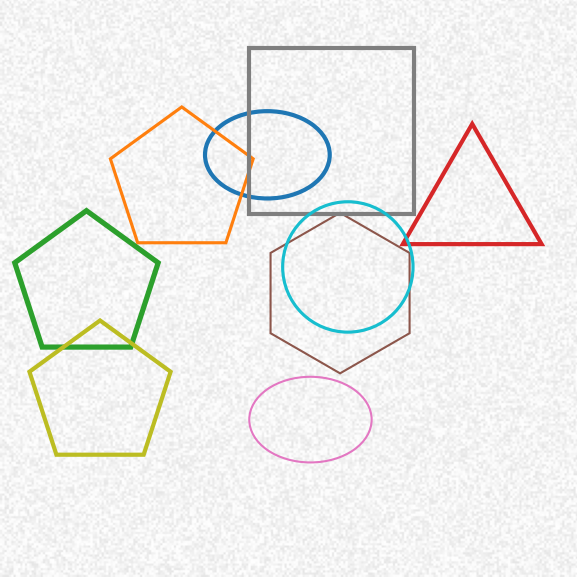[{"shape": "oval", "thickness": 2, "radius": 0.54, "center": [0.463, 0.731]}, {"shape": "pentagon", "thickness": 1.5, "radius": 0.65, "center": [0.315, 0.684]}, {"shape": "pentagon", "thickness": 2.5, "radius": 0.65, "center": [0.15, 0.504]}, {"shape": "triangle", "thickness": 2, "radius": 0.69, "center": [0.818, 0.646]}, {"shape": "hexagon", "thickness": 1, "radius": 0.69, "center": [0.589, 0.492]}, {"shape": "oval", "thickness": 1, "radius": 0.53, "center": [0.538, 0.273]}, {"shape": "square", "thickness": 2, "radius": 0.72, "center": [0.574, 0.772]}, {"shape": "pentagon", "thickness": 2, "radius": 0.64, "center": [0.173, 0.316]}, {"shape": "circle", "thickness": 1.5, "radius": 0.56, "center": [0.602, 0.537]}]